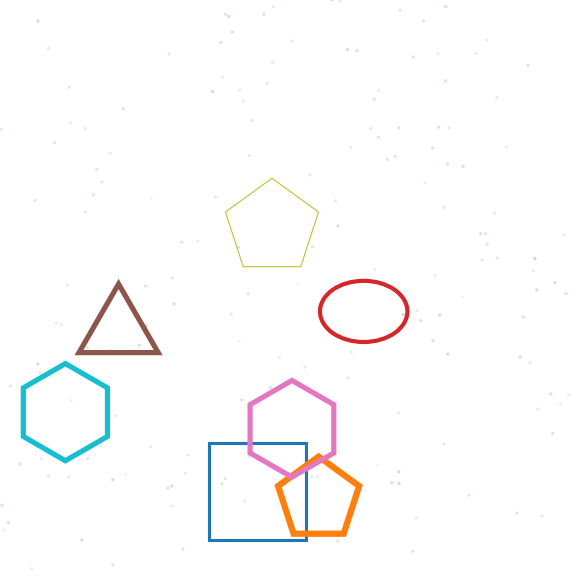[{"shape": "square", "thickness": 1.5, "radius": 0.42, "center": [0.446, 0.147]}, {"shape": "pentagon", "thickness": 3, "radius": 0.37, "center": [0.552, 0.135]}, {"shape": "oval", "thickness": 2, "radius": 0.38, "center": [0.63, 0.46]}, {"shape": "triangle", "thickness": 2.5, "radius": 0.4, "center": [0.205, 0.428]}, {"shape": "hexagon", "thickness": 2.5, "radius": 0.42, "center": [0.506, 0.257]}, {"shape": "pentagon", "thickness": 0.5, "radius": 0.42, "center": [0.471, 0.606]}, {"shape": "hexagon", "thickness": 2.5, "radius": 0.42, "center": [0.113, 0.285]}]